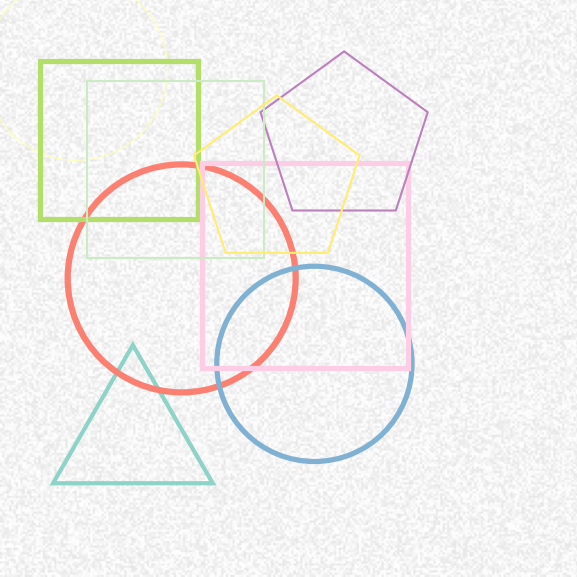[{"shape": "triangle", "thickness": 2, "radius": 0.8, "center": [0.23, 0.242]}, {"shape": "circle", "thickness": 0.5, "radius": 0.79, "center": [0.132, 0.88]}, {"shape": "circle", "thickness": 3, "radius": 0.99, "center": [0.315, 0.517]}, {"shape": "circle", "thickness": 2.5, "radius": 0.85, "center": [0.544, 0.369]}, {"shape": "square", "thickness": 2.5, "radius": 0.68, "center": [0.206, 0.756]}, {"shape": "square", "thickness": 2.5, "radius": 0.89, "center": [0.528, 0.54]}, {"shape": "pentagon", "thickness": 1, "radius": 0.76, "center": [0.596, 0.758]}, {"shape": "square", "thickness": 1, "radius": 0.77, "center": [0.304, 0.706]}, {"shape": "pentagon", "thickness": 1, "radius": 0.75, "center": [0.479, 0.683]}]